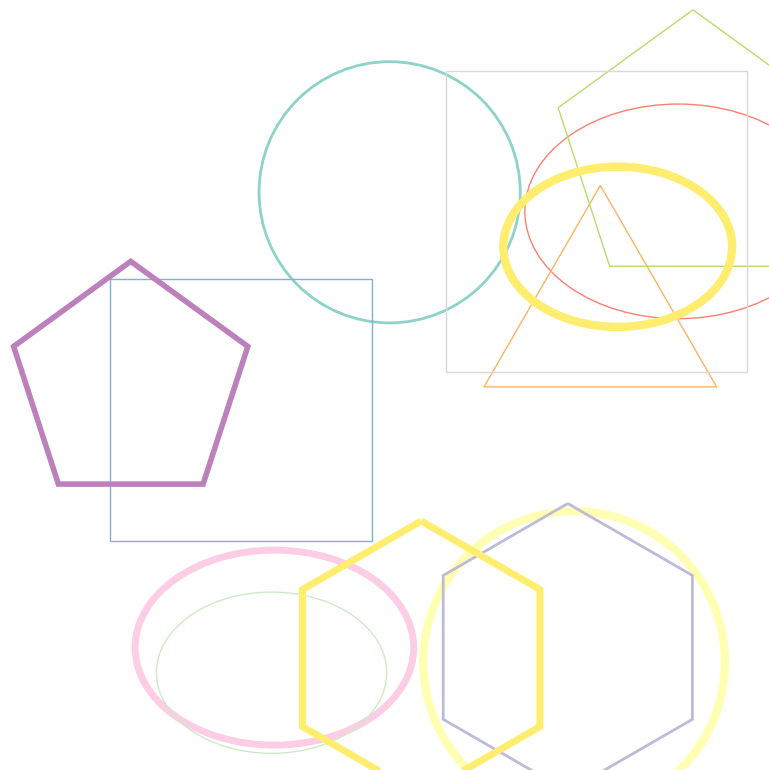[{"shape": "circle", "thickness": 1, "radius": 0.85, "center": [0.506, 0.75]}, {"shape": "circle", "thickness": 3, "radius": 0.98, "center": [0.746, 0.14]}, {"shape": "hexagon", "thickness": 1, "radius": 0.93, "center": [0.737, 0.159]}, {"shape": "oval", "thickness": 0.5, "radius": 1.0, "center": [0.881, 0.726]}, {"shape": "square", "thickness": 0.5, "radius": 0.85, "center": [0.313, 0.467]}, {"shape": "triangle", "thickness": 0.5, "radius": 0.87, "center": [0.78, 0.585]}, {"shape": "pentagon", "thickness": 0.5, "radius": 0.92, "center": [0.9, 0.803]}, {"shape": "oval", "thickness": 2.5, "radius": 0.9, "center": [0.356, 0.159]}, {"shape": "square", "thickness": 0.5, "radius": 0.98, "center": [0.775, 0.713]}, {"shape": "pentagon", "thickness": 2, "radius": 0.8, "center": [0.17, 0.501]}, {"shape": "oval", "thickness": 0.5, "radius": 0.75, "center": [0.353, 0.126]}, {"shape": "oval", "thickness": 3, "radius": 0.74, "center": [0.802, 0.679]}, {"shape": "hexagon", "thickness": 2.5, "radius": 0.89, "center": [0.547, 0.145]}]